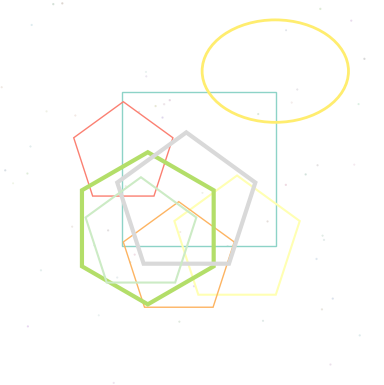[{"shape": "square", "thickness": 1, "radius": 1.0, "center": [0.517, 0.562]}, {"shape": "pentagon", "thickness": 1.5, "radius": 0.86, "center": [0.616, 0.373]}, {"shape": "pentagon", "thickness": 1, "radius": 0.68, "center": [0.32, 0.6]}, {"shape": "pentagon", "thickness": 1, "radius": 0.76, "center": [0.464, 0.325]}, {"shape": "hexagon", "thickness": 3, "radius": 0.99, "center": [0.384, 0.407]}, {"shape": "pentagon", "thickness": 3, "radius": 0.94, "center": [0.484, 0.468]}, {"shape": "pentagon", "thickness": 1.5, "radius": 0.76, "center": [0.366, 0.388]}, {"shape": "oval", "thickness": 2, "radius": 0.95, "center": [0.715, 0.815]}]